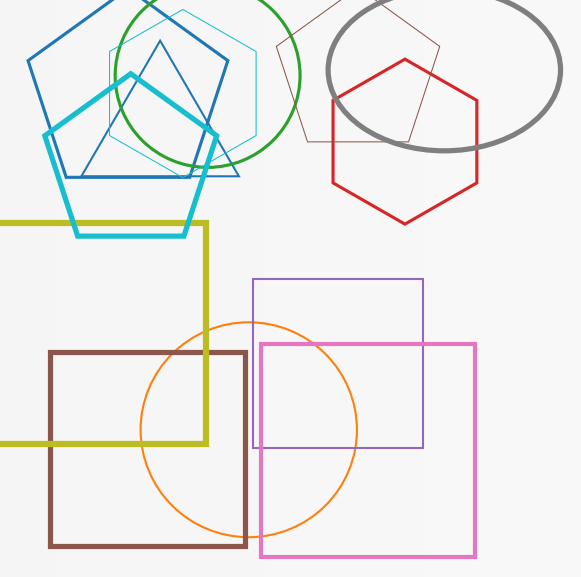[{"shape": "pentagon", "thickness": 1.5, "radius": 0.9, "center": [0.22, 0.838]}, {"shape": "triangle", "thickness": 1, "radius": 0.78, "center": [0.276, 0.772]}, {"shape": "circle", "thickness": 1, "radius": 0.93, "center": [0.428, 0.255]}, {"shape": "circle", "thickness": 1.5, "radius": 0.8, "center": [0.357, 0.868]}, {"shape": "hexagon", "thickness": 1.5, "radius": 0.71, "center": [0.697, 0.754]}, {"shape": "square", "thickness": 1, "radius": 0.73, "center": [0.581, 0.37]}, {"shape": "pentagon", "thickness": 0.5, "radius": 0.74, "center": [0.616, 0.873]}, {"shape": "square", "thickness": 2.5, "radius": 0.84, "center": [0.253, 0.221]}, {"shape": "square", "thickness": 2, "radius": 0.92, "center": [0.634, 0.219]}, {"shape": "oval", "thickness": 2.5, "radius": 1.0, "center": [0.764, 0.878]}, {"shape": "square", "thickness": 3, "radius": 0.95, "center": [0.164, 0.421]}, {"shape": "hexagon", "thickness": 0.5, "radius": 0.73, "center": [0.315, 0.837]}, {"shape": "pentagon", "thickness": 2.5, "radius": 0.78, "center": [0.225, 0.716]}]